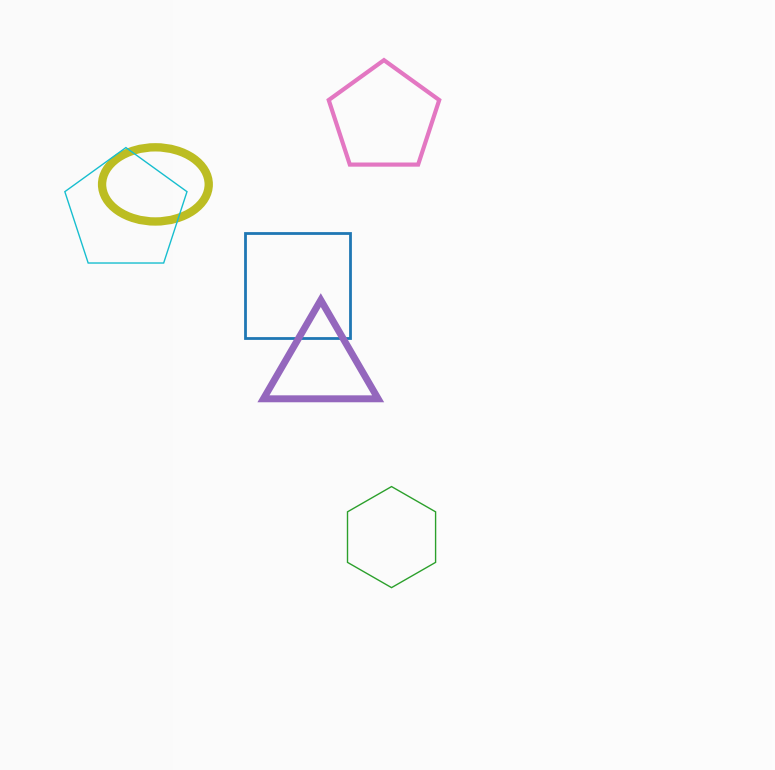[{"shape": "square", "thickness": 1, "radius": 0.34, "center": [0.384, 0.629]}, {"shape": "hexagon", "thickness": 0.5, "radius": 0.33, "center": [0.505, 0.302]}, {"shape": "triangle", "thickness": 2.5, "radius": 0.43, "center": [0.414, 0.525]}, {"shape": "pentagon", "thickness": 1.5, "radius": 0.37, "center": [0.495, 0.847]}, {"shape": "oval", "thickness": 3, "radius": 0.34, "center": [0.201, 0.761]}, {"shape": "pentagon", "thickness": 0.5, "radius": 0.41, "center": [0.162, 0.725]}]